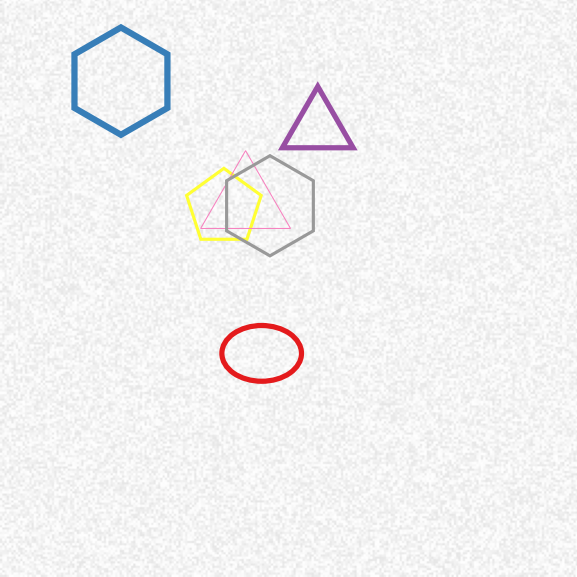[{"shape": "oval", "thickness": 2.5, "radius": 0.34, "center": [0.453, 0.387]}, {"shape": "hexagon", "thickness": 3, "radius": 0.46, "center": [0.209, 0.859]}, {"shape": "triangle", "thickness": 2.5, "radius": 0.35, "center": [0.55, 0.779]}, {"shape": "pentagon", "thickness": 1.5, "radius": 0.34, "center": [0.388, 0.64]}, {"shape": "triangle", "thickness": 0.5, "radius": 0.45, "center": [0.425, 0.648]}, {"shape": "hexagon", "thickness": 1.5, "radius": 0.43, "center": [0.468, 0.643]}]